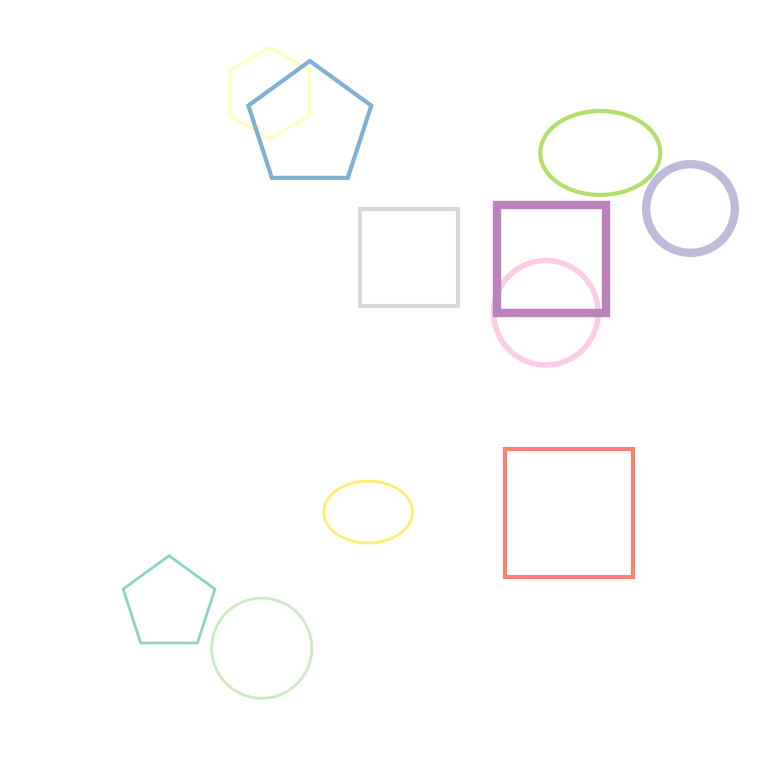[{"shape": "pentagon", "thickness": 1, "radius": 0.31, "center": [0.22, 0.216]}, {"shape": "hexagon", "thickness": 1, "radius": 0.3, "center": [0.351, 0.879]}, {"shape": "circle", "thickness": 3, "radius": 0.29, "center": [0.897, 0.729]}, {"shape": "square", "thickness": 1.5, "radius": 0.42, "center": [0.739, 0.334]}, {"shape": "pentagon", "thickness": 1.5, "radius": 0.42, "center": [0.402, 0.837]}, {"shape": "oval", "thickness": 1.5, "radius": 0.39, "center": [0.78, 0.801]}, {"shape": "circle", "thickness": 2, "radius": 0.34, "center": [0.709, 0.594]}, {"shape": "square", "thickness": 1.5, "radius": 0.32, "center": [0.531, 0.666]}, {"shape": "square", "thickness": 3, "radius": 0.35, "center": [0.716, 0.664]}, {"shape": "circle", "thickness": 1, "radius": 0.33, "center": [0.34, 0.158]}, {"shape": "oval", "thickness": 1, "radius": 0.29, "center": [0.478, 0.335]}]